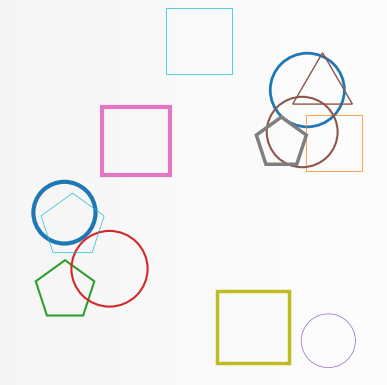[{"shape": "circle", "thickness": 2, "radius": 0.48, "center": [0.793, 0.766]}, {"shape": "circle", "thickness": 3, "radius": 0.4, "center": [0.166, 0.448]}, {"shape": "square", "thickness": 0.5, "radius": 0.36, "center": [0.862, 0.628]}, {"shape": "pentagon", "thickness": 1.5, "radius": 0.4, "center": [0.168, 0.245]}, {"shape": "circle", "thickness": 1.5, "radius": 0.49, "center": [0.283, 0.302]}, {"shape": "circle", "thickness": 0.5, "radius": 0.35, "center": [0.847, 0.115]}, {"shape": "triangle", "thickness": 1, "radius": 0.44, "center": [0.832, 0.774]}, {"shape": "circle", "thickness": 1.5, "radius": 0.46, "center": [0.78, 0.657]}, {"shape": "square", "thickness": 3, "radius": 0.44, "center": [0.351, 0.634]}, {"shape": "pentagon", "thickness": 2.5, "radius": 0.34, "center": [0.726, 0.628]}, {"shape": "square", "thickness": 2.5, "radius": 0.47, "center": [0.653, 0.151]}, {"shape": "pentagon", "thickness": 0.5, "radius": 0.43, "center": [0.187, 0.413]}, {"shape": "square", "thickness": 0.5, "radius": 0.43, "center": [0.514, 0.893]}]